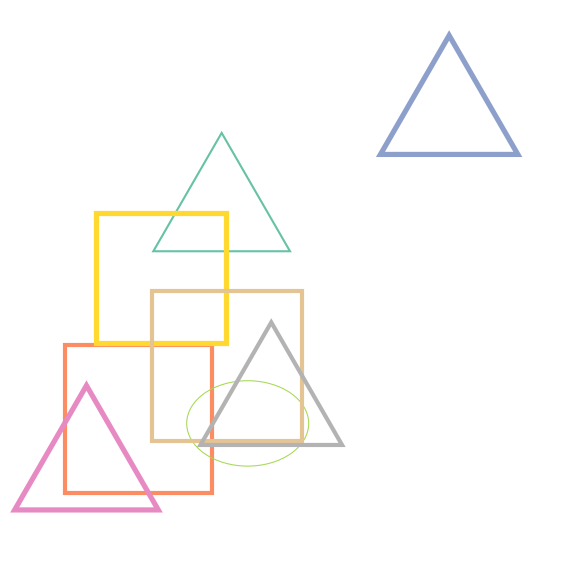[{"shape": "triangle", "thickness": 1, "radius": 0.68, "center": [0.384, 0.632]}, {"shape": "square", "thickness": 2, "radius": 0.64, "center": [0.24, 0.274]}, {"shape": "triangle", "thickness": 2.5, "radius": 0.69, "center": [0.778, 0.8]}, {"shape": "triangle", "thickness": 2.5, "radius": 0.72, "center": [0.15, 0.188]}, {"shape": "oval", "thickness": 0.5, "radius": 0.53, "center": [0.429, 0.266]}, {"shape": "square", "thickness": 2.5, "radius": 0.56, "center": [0.278, 0.517]}, {"shape": "square", "thickness": 2, "radius": 0.65, "center": [0.393, 0.366]}, {"shape": "triangle", "thickness": 2, "radius": 0.71, "center": [0.47, 0.299]}]